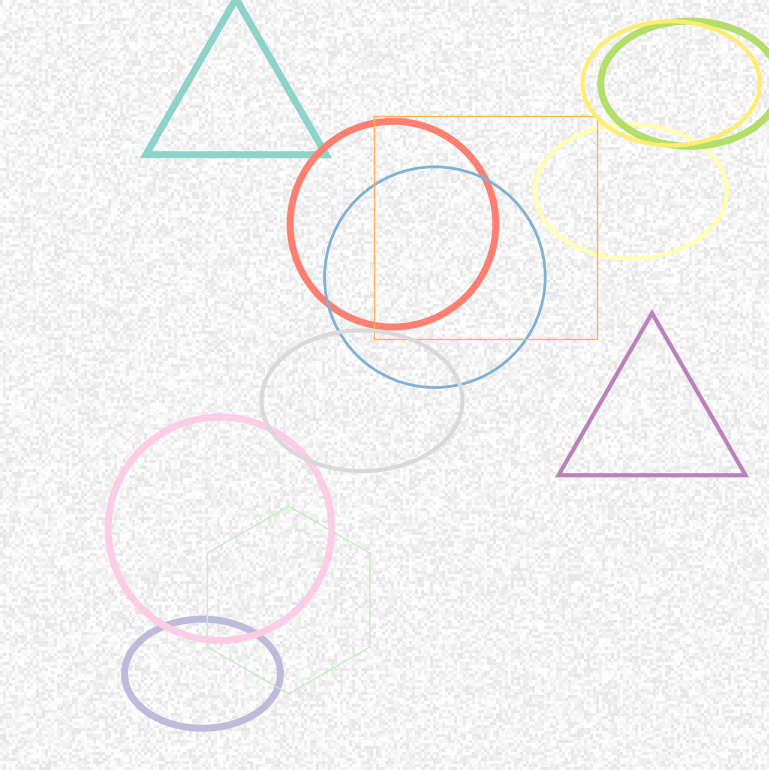[{"shape": "triangle", "thickness": 2.5, "radius": 0.68, "center": [0.306, 0.867]}, {"shape": "oval", "thickness": 1.5, "radius": 0.62, "center": [0.819, 0.751]}, {"shape": "oval", "thickness": 2.5, "radius": 0.51, "center": [0.263, 0.125]}, {"shape": "circle", "thickness": 2.5, "radius": 0.67, "center": [0.51, 0.709]}, {"shape": "circle", "thickness": 1, "radius": 0.72, "center": [0.565, 0.64]}, {"shape": "square", "thickness": 0.5, "radius": 0.72, "center": [0.63, 0.705]}, {"shape": "oval", "thickness": 2.5, "radius": 0.58, "center": [0.896, 0.891]}, {"shape": "circle", "thickness": 2.5, "radius": 0.73, "center": [0.286, 0.313]}, {"shape": "oval", "thickness": 1.5, "radius": 0.65, "center": [0.47, 0.48]}, {"shape": "triangle", "thickness": 1.5, "radius": 0.7, "center": [0.847, 0.453]}, {"shape": "hexagon", "thickness": 0.5, "radius": 0.61, "center": [0.375, 0.221]}, {"shape": "oval", "thickness": 1.5, "radius": 0.58, "center": [0.872, 0.892]}]